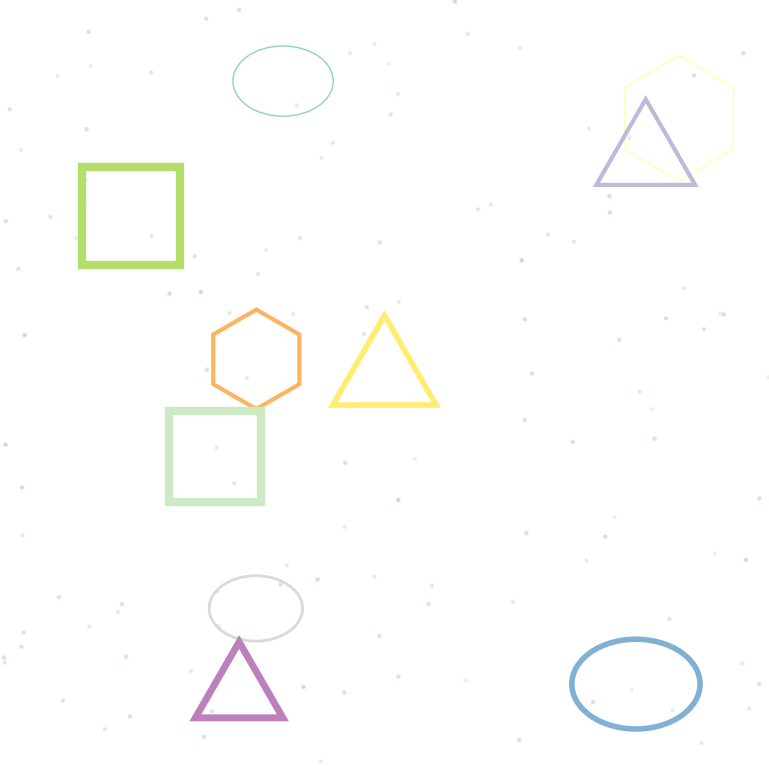[{"shape": "oval", "thickness": 0.5, "radius": 0.33, "center": [0.368, 0.895]}, {"shape": "hexagon", "thickness": 0.5, "radius": 0.41, "center": [0.882, 0.846]}, {"shape": "triangle", "thickness": 1.5, "radius": 0.37, "center": [0.839, 0.797]}, {"shape": "oval", "thickness": 2, "radius": 0.42, "center": [0.826, 0.112]}, {"shape": "hexagon", "thickness": 1.5, "radius": 0.32, "center": [0.333, 0.533]}, {"shape": "square", "thickness": 3, "radius": 0.32, "center": [0.17, 0.719]}, {"shape": "oval", "thickness": 1, "radius": 0.3, "center": [0.332, 0.21]}, {"shape": "triangle", "thickness": 2.5, "radius": 0.33, "center": [0.311, 0.101]}, {"shape": "square", "thickness": 3, "radius": 0.3, "center": [0.28, 0.407]}, {"shape": "triangle", "thickness": 2, "radius": 0.39, "center": [0.499, 0.513]}]